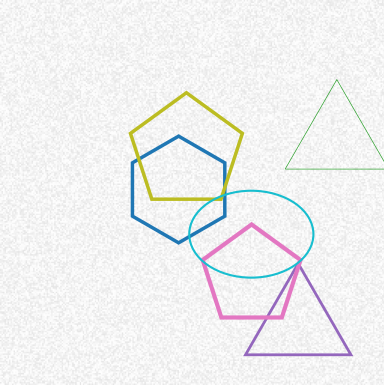[{"shape": "hexagon", "thickness": 2.5, "radius": 0.69, "center": [0.464, 0.508]}, {"shape": "triangle", "thickness": 0.5, "radius": 0.77, "center": [0.875, 0.638]}, {"shape": "triangle", "thickness": 2, "radius": 0.79, "center": [0.775, 0.158]}, {"shape": "pentagon", "thickness": 3, "radius": 0.67, "center": [0.653, 0.283]}, {"shape": "pentagon", "thickness": 2.5, "radius": 0.76, "center": [0.484, 0.606]}, {"shape": "oval", "thickness": 1.5, "radius": 0.81, "center": [0.653, 0.392]}]